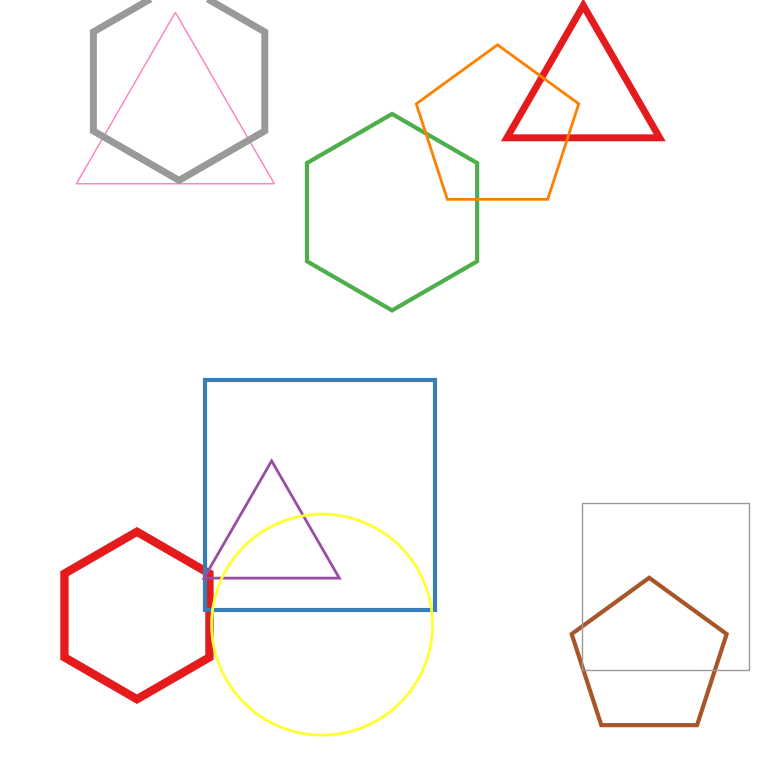[{"shape": "triangle", "thickness": 2.5, "radius": 0.57, "center": [0.758, 0.878]}, {"shape": "hexagon", "thickness": 3, "radius": 0.54, "center": [0.178, 0.201]}, {"shape": "square", "thickness": 1.5, "radius": 0.75, "center": [0.416, 0.357]}, {"shape": "hexagon", "thickness": 1.5, "radius": 0.64, "center": [0.509, 0.724]}, {"shape": "triangle", "thickness": 1, "radius": 0.51, "center": [0.353, 0.3]}, {"shape": "pentagon", "thickness": 1, "radius": 0.55, "center": [0.646, 0.831]}, {"shape": "circle", "thickness": 1, "radius": 0.72, "center": [0.418, 0.189]}, {"shape": "pentagon", "thickness": 1.5, "radius": 0.53, "center": [0.843, 0.144]}, {"shape": "triangle", "thickness": 0.5, "radius": 0.74, "center": [0.228, 0.836]}, {"shape": "square", "thickness": 0.5, "radius": 0.54, "center": [0.864, 0.238]}, {"shape": "hexagon", "thickness": 2.5, "radius": 0.64, "center": [0.233, 0.894]}]